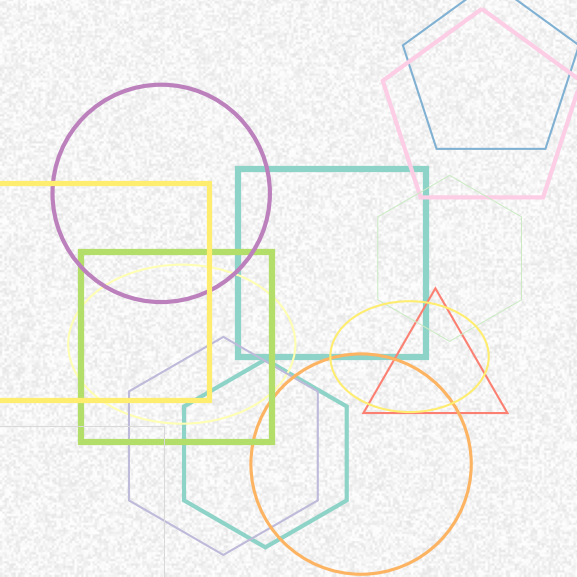[{"shape": "square", "thickness": 3, "radius": 0.82, "center": [0.575, 0.544]}, {"shape": "hexagon", "thickness": 2, "radius": 0.81, "center": [0.46, 0.214]}, {"shape": "oval", "thickness": 1, "radius": 0.98, "center": [0.315, 0.403]}, {"shape": "hexagon", "thickness": 1, "radius": 0.94, "center": [0.387, 0.227]}, {"shape": "triangle", "thickness": 1, "radius": 0.72, "center": [0.754, 0.356]}, {"shape": "pentagon", "thickness": 1, "radius": 0.8, "center": [0.85, 0.871]}, {"shape": "circle", "thickness": 1.5, "radius": 0.95, "center": [0.625, 0.196]}, {"shape": "square", "thickness": 3, "radius": 0.82, "center": [0.305, 0.398]}, {"shape": "pentagon", "thickness": 2, "radius": 0.9, "center": [0.834, 0.803]}, {"shape": "square", "thickness": 0.5, "radius": 0.71, "center": [0.141, 0.119]}, {"shape": "circle", "thickness": 2, "radius": 0.94, "center": [0.279, 0.664]}, {"shape": "hexagon", "thickness": 0.5, "radius": 0.72, "center": [0.779, 0.552]}, {"shape": "oval", "thickness": 1, "radius": 0.69, "center": [0.709, 0.382]}, {"shape": "square", "thickness": 2.5, "radius": 0.94, "center": [0.175, 0.494]}]